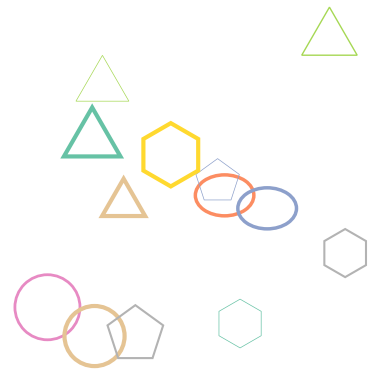[{"shape": "triangle", "thickness": 3, "radius": 0.42, "center": [0.239, 0.636]}, {"shape": "hexagon", "thickness": 0.5, "radius": 0.32, "center": [0.624, 0.16]}, {"shape": "oval", "thickness": 2.5, "radius": 0.38, "center": [0.583, 0.493]}, {"shape": "oval", "thickness": 2.5, "radius": 0.38, "center": [0.694, 0.459]}, {"shape": "pentagon", "thickness": 0.5, "radius": 0.3, "center": [0.565, 0.529]}, {"shape": "circle", "thickness": 2, "radius": 0.42, "center": [0.123, 0.202]}, {"shape": "triangle", "thickness": 0.5, "radius": 0.4, "center": [0.266, 0.777]}, {"shape": "triangle", "thickness": 1, "radius": 0.42, "center": [0.856, 0.898]}, {"shape": "hexagon", "thickness": 3, "radius": 0.41, "center": [0.444, 0.598]}, {"shape": "triangle", "thickness": 3, "radius": 0.32, "center": [0.321, 0.471]}, {"shape": "circle", "thickness": 3, "radius": 0.39, "center": [0.246, 0.127]}, {"shape": "hexagon", "thickness": 1.5, "radius": 0.31, "center": [0.897, 0.343]}, {"shape": "pentagon", "thickness": 1.5, "radius": 0.38, "center": [0.352, 0.131]}]